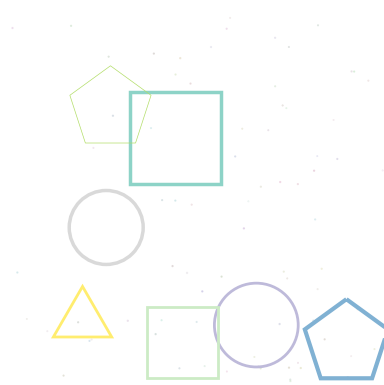[{"shape": "square", "thickness": 2.5, "radius": 0.59, "center": [0.456, 0.642]}, {"shape": "circle", "thickness": 2, "radius": 0.54, "center": [0.666, 0.156]}, {"shape": "pentagon", "thickness": 3, "radius": 0.57, "center": [0.9, 0.109]}, {"shape": "pentagon", "thickness": 0.5, "radius": 0.55, "center": [0.287, 0.718]}, {"shape": "circle", "thickness": 2.5, "radius": 0.48, "center": [0.276, 0.409]}, {"shape": "square", "thickness": 2, "radius": 0.46, "center": [0.473, 0.11]}, {"shape": "triangle", "thickness": 2, "radius": 0.44, "center": [0.214, 0.168]}]